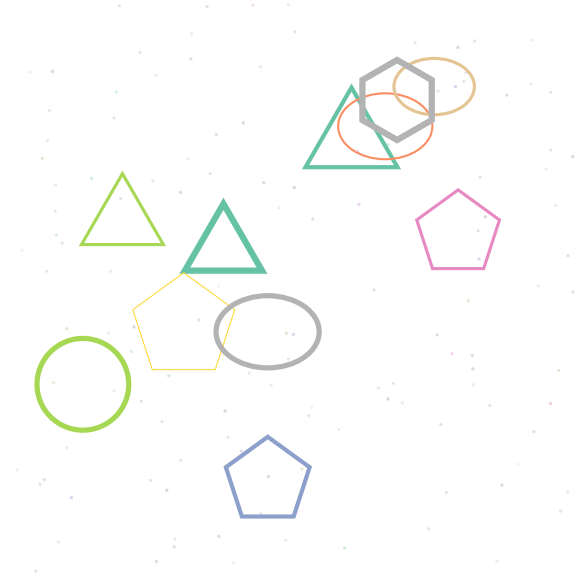[{"shape": "triangle", "thickness": 3, "radius": 0.39, "center": [0.387, 0.569]}, {"shape": "triangle", "thickness": 2, "radius": 0.46, "center": [0.609, 0.756]}, {"shape": "oval", "thickness": 1, "radius": 0.41, "center": [0.667, 0.78]}, {"shape": "pentagon", "thickness": 2, "radius": 0.38, "center": [0.464, 0.166]}, {"shape": "pentagon", "thickness": 1.5, "radius": 0.38, "center": [0.793, 0.595]}, {"shape": "triangle", "thickness": 1.5, "radius": 0.41, "center": [0.212, 0.617]}, {"shape": "circle", "thickness": 2.5, "radius": 0.4, "center": [0.144, 0.334]}, {"shape": "pentagon", "thickness": 0.5, "radius": 0.46, "center": [0.318, 0.434]}, {"shape": "oval", "thickness": 1.5, "radius": 0.35, "center": [0.752, 0.849]}, {"shape": "oval", "thickness": 2.5, "radius": 0.45, "center": [0.463, 0.425]}, {"shape": "hexagon", "thickness": 3, "radius": 0.35, "center": [0.688, 0.826]}]